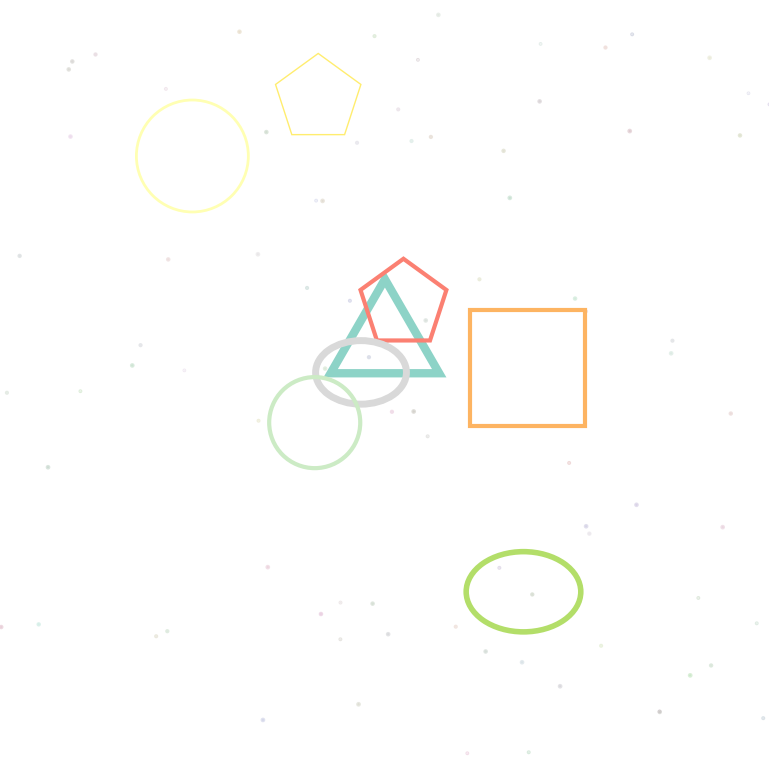[{"shape": "triangle", "thickness": 3, "radius": 0.41, "center": [0.5, 0.556]}, {"shape": "circle", "thickness": 1, "radius": 0.36, "center": [0.25, 0.797]}, {"shape": "pentagon", "thickness": 1.5, "radius": 0.29, "center": [0.524, 0.605]}, {"shape": "square", "thickness": 1.5, "radius": 0.37, "center": [0.685, 0.522]}, {"shape": "oval", "thickness": 2, "radius": 0.37, "center": [0.68, 0.231]}, {"shape": "oval", "thickness": 2.5, "radius": 0.29, "center": [0.469, 0.516]}, {"shape": "circle", "thickness": 1.5, "radius": 0.3, "center": [0.409, 0.451]}, {"shape": "pentagon", "thickness": 0.5, "radius": 0.29, "center": [0.413, 0.872]}]